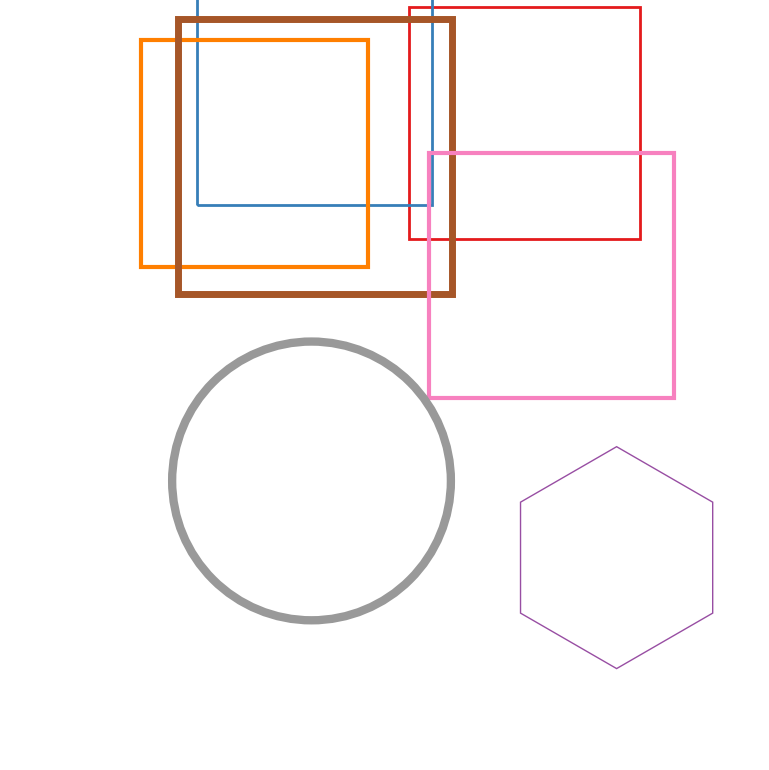[{"shape": "square", "thickness": 1, "radius": 0.75, "center": [0.681, 0.84]}, {"shape": "square", "thickness": 1, "radius": 0.76, "center": [0.408, 0.887]}, {"shape": "hexagon", "thickness": 0.5, "radius": 0.72, "center": [0.801, 0.276]}, {"shape": "square", "thickness": 1.5, "radius": 0.74, "center": [0.331, 0.801]}, {"shape": "square", "thickness": 2.5, "radius": 0.89, "center": [0.409, 0.796]}, {"shape": "square", "thickness": 1.5, "radius": 0.8, "center": [0.716, 0.642]}, {"shape": "circle", "thickness": 3, "radius": 0.91, "center": [0.405, 0.375]}]